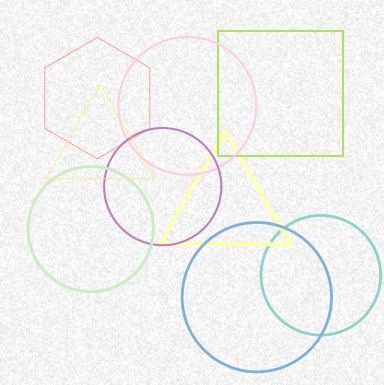[{"shape": "circle", "thickness": 2, "radius": 0.78, "center": [0.833, 0.285]}, {"shape": "triangle", "thickness": 3, "radius": 0.98, "center": [0.585, 0.464]}, {"shape": "hexagon", "thickness": 0.5, "radius": 0.79, "center": [0.253, 0.745]}, {"shape": "circle", "thickness": 2, "radius": 0.97, "center": [0.667, 0.228]}, {"shape": "square", "thickness": 1.5, "radius": 0.81, "center": [0.729, 0.756]}, {"shape": "circle", "thickness": 1.5, "radius": 0.9, "center": [0.487, 0.725]}, {"shape": "circle", "thickness": 1.5, "radius": 0.76, "center": [0.423, 0.515]}, {"shape": "circle", "thickness": 2, "radius": 0.81, "center": [0.236, 0.405]}, {"shape": "triangle", "thickness": 0.5, "radius": 0.82, "center": [0.261, 0.617]}]